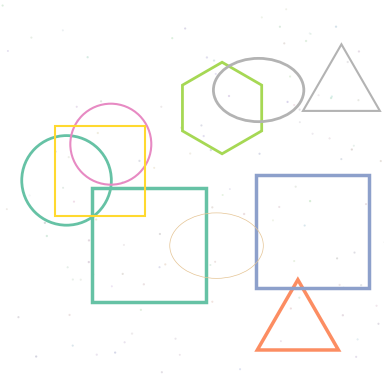[{"shape": "circle", "thickness": 2, "radius": 0.58, "center": [0.173, 0.531]}, {"shape": "square", "thickness": 2.5, "radius": 0.74, "center": [0.388, 0.365]}, {"shape": "triangle", "thickness": 2.5, "radius": 0.61, "center": [0.774, 0.152]}, {"shape": "square", "thickness": 2.5, "radius": 0.73, "center": [0.812, 0.4]}, {"shape": "circle", "thickness": 1.5, "radius": 0.53, "center": [0.288, 0.626]}, {"shape": "hexagon", "thickness": 2, "radius": 0.59, "center": [0.577, 0.719]}, {"shape": "square", "thickness": 1.5, "radius": 0.58, "center": [0.26, 0.556]}, {"shape": "oval", "thickness": 0.5, "radius": 0.61, "center": [0.562, 0.362]}, {"shape": "oval", "thickness": 2, "radius": 0.59, "center": [0.672, 0.766]}, {"shape": "triangle", "thickness": 1.5, "radius": 0.58, "center": [0.887, 0.77]}]